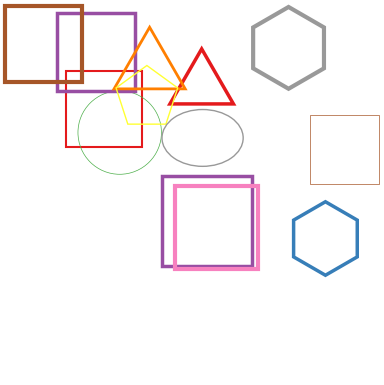[{"shape": "square", "thickness": 1.5, "radius": 0.49, "center": [0.271, 0.716]}, {"shape": "triangle", "thickness": 2.5, "radius": 0.48, "center": [0.524, 0.778]}, {"shape": "hexagon", "thickness": 2.5, "radius": 0.48, "center": [0.845, 0.381]}, {"shape": "circle", "thickness": 0.5, "radius": 0.54, "center": [0.311, 0.656]}, {"shape": "square", "thickness": 2.5, "radius": 0.58, "center": [0.537, 0.426]}, {"shape": "square", "thickness": 2.5, "radius": 0.51, "center": [0.249, 0.866]}, {"shape": "triangle", "thickness": 2, "radius": 0.53, "center": [0.389, 0.822]}, {"shape": "pentagon", "thickness": 1, "radius": 0.42, "center": [0.381, 0.746]}, {"shape": "square", "thickness": 0.5, "radius": 0.45, "center": [0.894, 0.612]}, {"shape": "square", "thickness": 3, "radius": 0.5, "center": [0.113, 0.886]}, {"shape": "square", "thickness": 3, "radius": 0.54, "center": [0.563, 0.409]}, {"shape": "hexagon", "thickness": 3, "radius": 0.53, "center": [0.75, 0.876]}, {"shape": "oval", "thickness": 1, "radius": 0.53, "center": [0.526, 0.642]}]